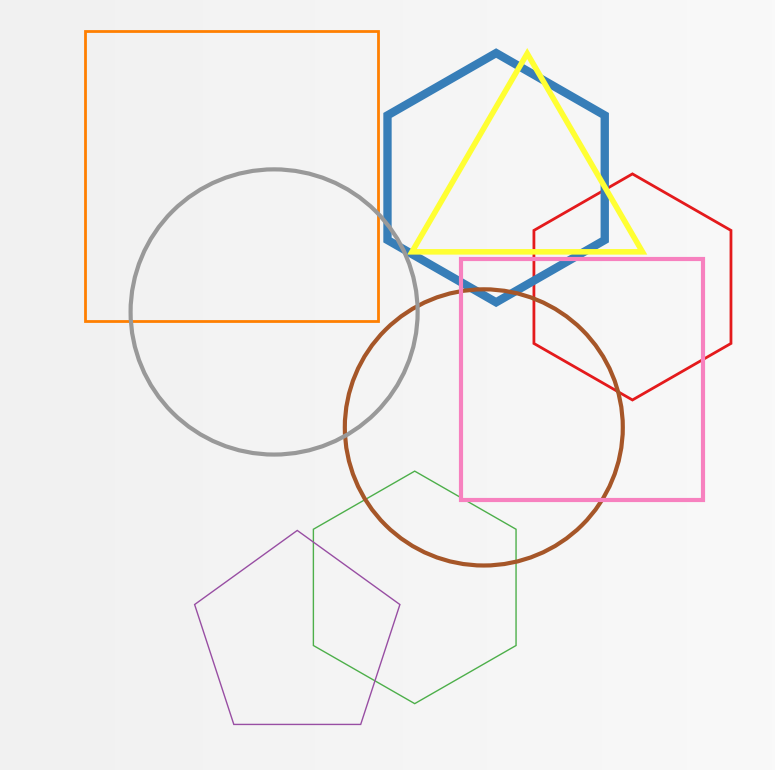[{"shape": "hexagon", "thickness": 1, "radius": 0.73, "center": [0.816, 0.627]}, {"shape": "hexagon", "thickness": 3, "radius": 0.81, "center": [0.64, 0.769]}, {"shape": "hexagon", "thickness": 0.5, "radius": 0.75, "center": [0.535, 0.237]}, {"shape": "pentagon", "thickness": 0.5, "radius": 0.7, "center": [0.384, 0.172]}, {"shape": "square", "thickness": 1, "radius": 0.94, "center": [0.299, 0.771]}, {"shape": "triangle", "thickness": 2, "radius": 0.86, "center": [0.68, 0.759]}, {"shape": "circle", "thickness": 1.5, "radius": 0.9, "center": [0.624, 0.445]}, {"shape": "square", "thickness": 1.5, "radius": 0.78, "center": [0.751, 0.507]}, {"shape": "circle", "thickness": 1.5, "radius": 0.93, "center": [0.354, 0.595]}]